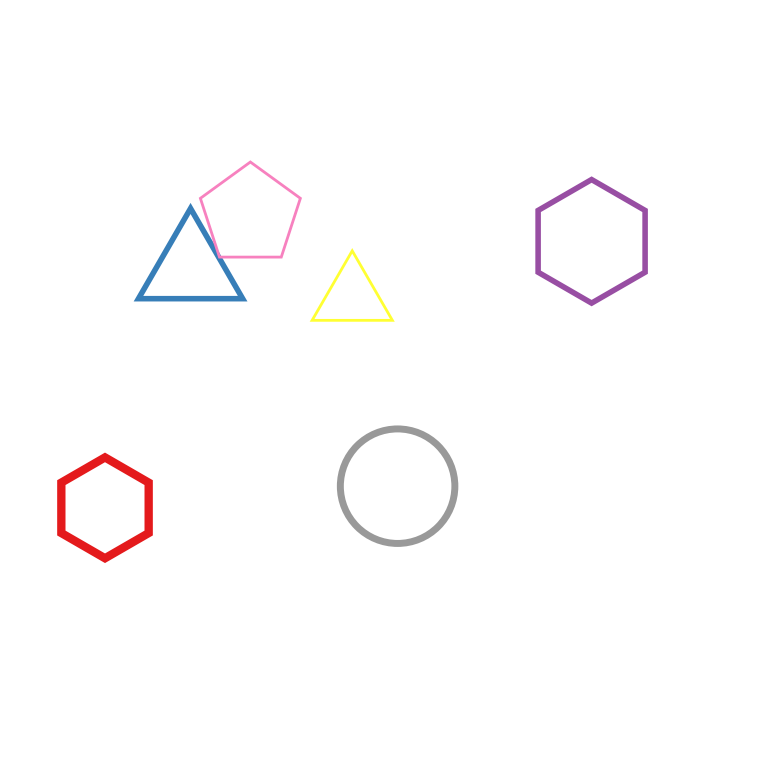[{"shape": "hexagon", "thickness": 3, "radius": 0.33, "center": [0.136, 0.34]}, {"shape": "triangle", "thickness": 2, "radius": 0.39, "center": [0.247, 0.651]}, {"shape": "hexagon", "thickness": 2, "radius": 0.4, "center": [0.768, 0.687]}, {"shape": "triangle", "thickness": 1, "radius": 0.3, "center": [0.457, 0.614]}, {"shape": "pentagon", "thickness": 1, "radius": 0.34, "center": [0.325, 0.721]}, {"shape": "circle", "thickness": 2.5, "radius": 0.37, "center": [0.516, 0.369]}]